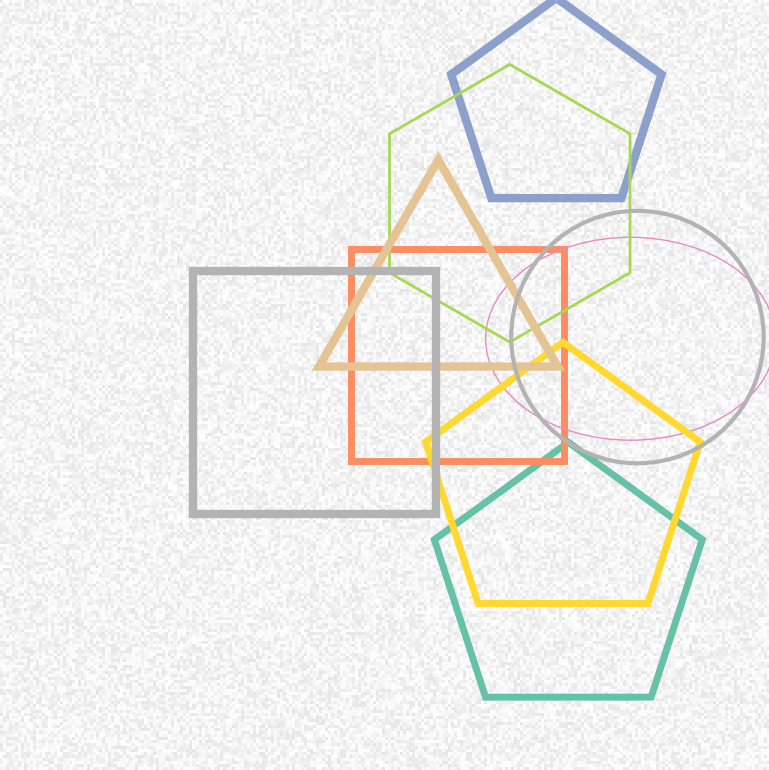[{"shape": "pentagon", "thickness": 2.5, "radius": 0.91, "center": [0.738, 0.243]}, {"shape": "square", "thickness": 2.5, "radius": 0.69, "center": [0.594, 0.539]}, {"shape": "pentagon", "thickness": 3, "radius": 0.72, "center": [0.723, 0.859]}, {"shape": "oval", "thickness": 0.5, "radius": 0.94, "center": [0.819, 0.56]}, {"shape": "hexagon", "thickness": 1, "radius": 0.9, "center": [0.662, 0.736]}, {"shape": "pentagon", "thickness": 2.5, "radius": 0.94, "center": [0.731, 0.368]}, {"shape": "triangle", "thickness": 3, "radius": 0.9, "center": [0.569, 0.613]}, {"shape": "circle", "thickness": 1.5, "radius": 0.82, "center": [0.828, 0.562]}, {"shape": "square", "thickness": 3, "radius": 0.79, "center": [0.409, 0.49]}]